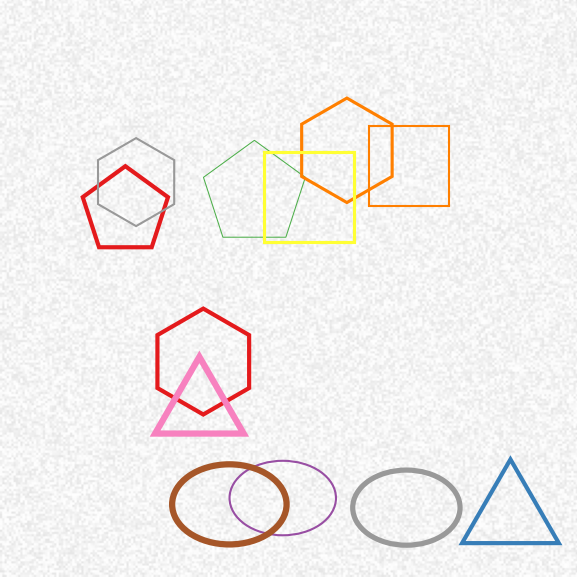[{"shape": "hexagon", "thickness": 2, "radius": 0.46, "center": [0.352, 0.373]}, {"shape": "pentagon", "thickness": 2, "radius": 0.39, "center": [0.217, 0.634]}, {"shape": "triangle", "thickness": 2, "radius": 0.48, "center": [0.884, 0.107]}, {"shape": "pentagon", "thickness": 0.5, "radius": 0.46, "center": [0.441, 0.663]}, {"shape": "oval", "thickness": 1, "radius": 0.46, "center": [0.49, 0.137]}, {"shape": "hexagon", "thickness": 1.5, "radius": 0.45, "center": [0.601, 0.739]}, {"shape": "square", "thickness": 1, "radius": 0.34, "center": [0.709, 0.712]}, {"shape": "square", "thickness": 1.5, "radius": 0.39, "center": [0.535, 0.659]}, {"shape": "oval", "thickness": 3, "radius": 0.5, "center": [0.397, 0.126]}, {"shape": "triangle", "thickness": 3, "radius": 0.44, "center": [0.345, 0.293]}, {"shape": "oval", "thickness": 2.5, "radius": 0.46, "center": [0.704, 0.12]}, {"shape": "hexagon", "thickness": 1, "radius": 0.38, "center": [0.236, 0.684]}]